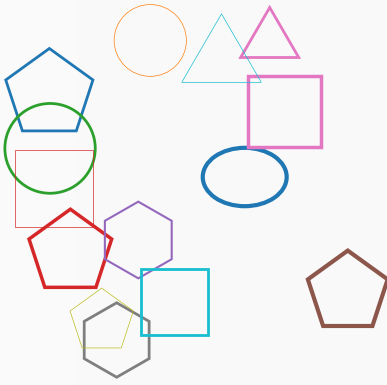[{"shape": "pentagon", "thickness": 2, "radius": 0.59, "center": [0.127, 0.756]}, {"shape": "oval", "thickness": 3, "radius": 0.54, "center": [0.632, 0.54]}, {"shape": "circle", "thickness": 0.5, "radius": 0.47, "center": [0.388, 0.895]}, {"shape": "circle", "thickness": 2, "radius": 0.58, "center": [0.129, 0.615]}, {"shape": "square", "thickness": 0.5, "radius": 0.5, "center": [0.14, 0.511]}, {"shape": "pentagon", "thickness": 2.5, "radius": 0.56, "center": [0.182, 0.344]}, {"shape": "hexagon", "thickness": 1.5, "radius": 0.5, "center": [0.357, 0.377]}, {"shape": "pentagon", "thickness": 3, "radius": 0.54, "center": [0.897, 0.241]}, {"shape": "square", "thickness": 2.5, "radius": 0.47, "center": [0.734, 0.71]}, {"shape": "triangle", "thickness": 2, "radius": 0.43, "center": [0.696, 0.894]}, {"shape": "hexagon", "thickness": 2, "radius": 0.48, "center": [0.301, 0.117]}, {"shape": "pentagon", "thickness": 0.5, "radius": 0.43, "center": [0.262, 0.166]}, {"shape": "triangle", "thickness": 0.5, "radius": 0.59, "center": [0.572, 0.845]}, {"shape": "square", "thickness": 2, "radius": 0.43, "center": [0.45, 0.215]}]